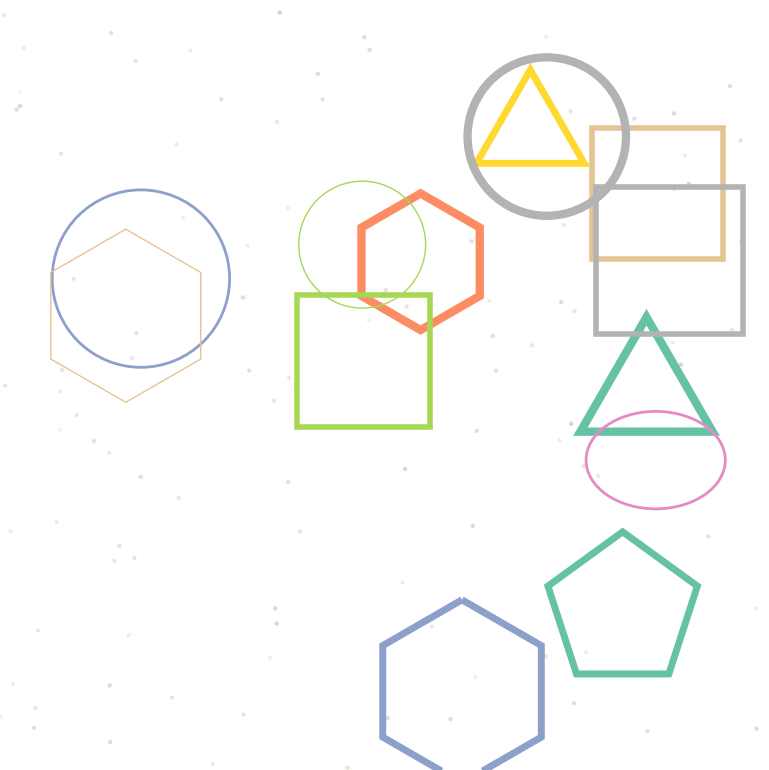[{"shape": "triangle", "thickness": 3, "radius": 0.5, "center": [0.84, 0.489]}, {"shape": "pentagon", "thickness": 2.5, "radius": 0.51, "center": [0.809, 0.207]}, {"shape": "hexagon", "thickness": 3, "radius": 0.44, "center": [0.546, 0.66]}, {"shape": "hexagon", "thickness": 2.5, "radius": 0.59, "center": [0.6, 0.102]}, {"shape": "circle", "thickness": 1, "radius": 0.58, "center": [0.183, 0.638]}, {"shape": "oval", "thickness": 1, "radius": 0.45, "center": [0.852, 0.402]}, {"shape": "square", "thickness": 2, "radius": 0.43, "center": [0.472, 0.531]}, {"shape": "circle", "thickness": 0.5, "radius": 0.41, "center": [0.47, 0.682]}, {"shape": "triangle", "thickness": 2.5, "radius": 0.4, "center": [0.689, 0.828]}, {"shape": "hexagon", "thickness": 0.5, "radius": 0.56, "center": [0.163, 0.59]}, {"shape": "square", "thickness": 2, "radius": 0.42, "center": [0.854, 0.749]}, {"shape": "square", "thickness": 2, "radius": 0.48, "center": [0.869, 0.661]}, {"shape": "circle", "thickness": 3, "radius": 0.51, "center": [0.71, 0.823]}]